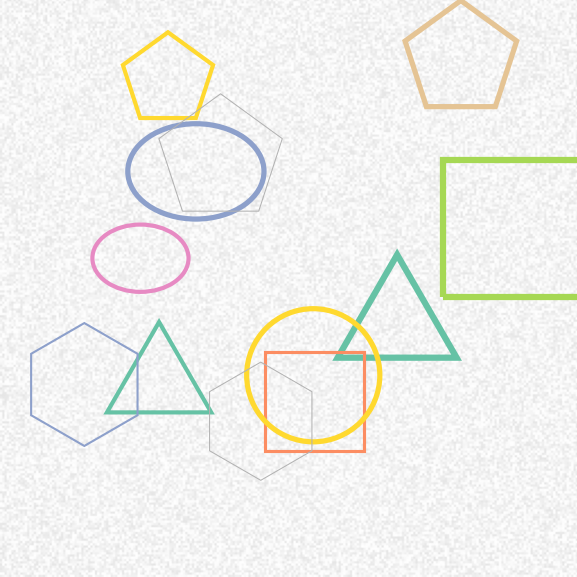[{"shape": "triangle", "thickness": 3, "radius": 0.59, "center": [0.688, 0.439]}, {"shape": "triangle", "thickness": 2, "radius": 0.52, "center": [0.275, 0.337]}, {"shape": "square", "thickness": 1.5, "radius": 0.43, "center": [0.544, 0.305]}, {"shape": "hexagon", "thickness": 1, "radius": 0.53, "center": [0.146, 0.333]}, {"shape": "oval", "thickness": 2.5, "radius": 0.59, "center": [0.339, 0.702]}, {"shape": "oval", "thickness": 2, "radius": 0.42, "center": [0.243, 0.552]}, {"shape": "square", "thickness": 3, "radius": 0.59, "center": [0.886, 0.603]}, {"shape": "pentagon", "thickness": 2, "radius": 0.41, "center": [0.291, 0.861]}, {"shape": "circle", "thickness": 2.5, "radius": 0.58, "center": [0.542, 0.349]}, {"shape": "pentagon", "thickness": 2.5, "radius": 0.51, "center": [0.798, 0.897]}, {"shape": "hexagon", "thickness": 0.5, "radius": 0.51, "center": [0.452, 0.27]}, {"shape": "pentagon", "thickness": 0.5, "radius": 0.56, "center": [0.382, 0.724]}]